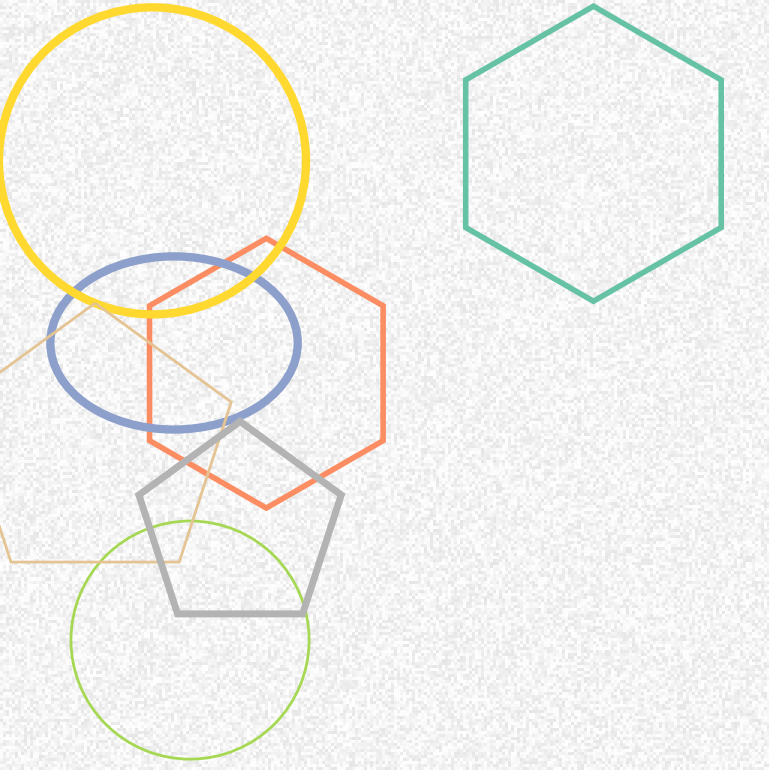[{"shape": "hexagon", "thickness": 2, "radius": 0.96, "center": [0.771, 0.8]}, {"shape": "hexagon", "thickness": 2, "radius": 0.88, "center": [0.346, 0.515]}, {"shape": "oval", "thickness": 3, "radius": 0.8, "center": [0.226, 0.555]}, {"shape": "circle", "thickness": 1, "radius": 0.77, "center": [0.247, 0.169]}, {"shape": "circle", "thickness": 3, "radius": 1.0, "center": [0.198, 0.791]}, {"shape": "pentagon", "thickness": 1, "radius": 0.93, "center": [0.124, 0.42]}, {"shape": "pentagon", "thickness": 2.5, "radius": 0.69, "center": [0.312, 0.315]}]